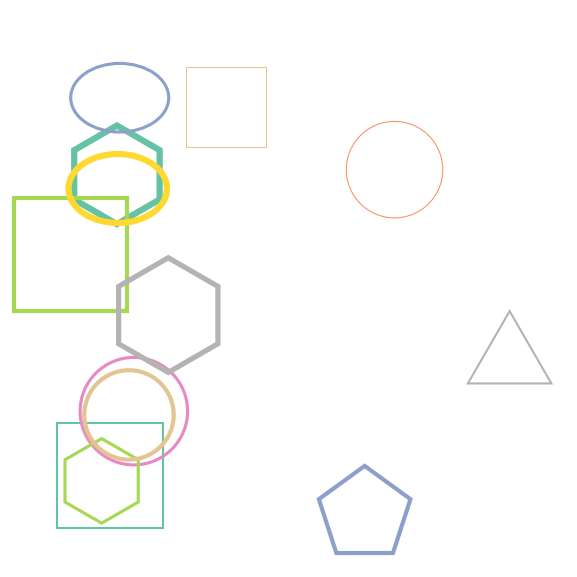[{"shape": "square", "thickness": 1, "radius": 0.46, "center": [0.191, 0.176]}, {"shape": "hexagon", "thickness": 3, "radius": 0.43, "center": [0.202, 0.696]}, {"shape": "circle", "thickness": 0.5, "radius": 0.42, "center": [0.683, 0.705]}, {"shape": "pentagon", "thickness": 2, "radius": 0.42, "center": [0.631, 0.109]}, {"shape": "oval", "thickness": 1.5, "radius": 0.42, "center": [0.207, 0.83]}, {"shape": "circle", "thickness": 1.5, "radius": 0.47, "center": [0.232, 0.287]}, {"shape": "square", "thickness": 2, "radius": 0.49, "center": [0.122, 0.558]}, {"shape": "hexagon", "thickness": 1.5, "radius": 0.37, "center": [0.176, 0.166]}, {"shape": "oval", "thickness": 3, "radius": 0.43, "center": [0.204, 0.673]}, {"shape": "square", "thickness": 0.5, "radius": 0.35, "center": [0.391, 0.814]}, {"shape": "circle", "thickness": 2, "radius": 0.39, "center": [0.223, 0.281]}, {"shape": "triangle", "thickness": 1, "radius": 0.42, "center": [0.882, 0.377]}, {"shape": "hexagon", "thickness": 2.5, "radius": 0.5, "center": [0.291, 0.454]}]